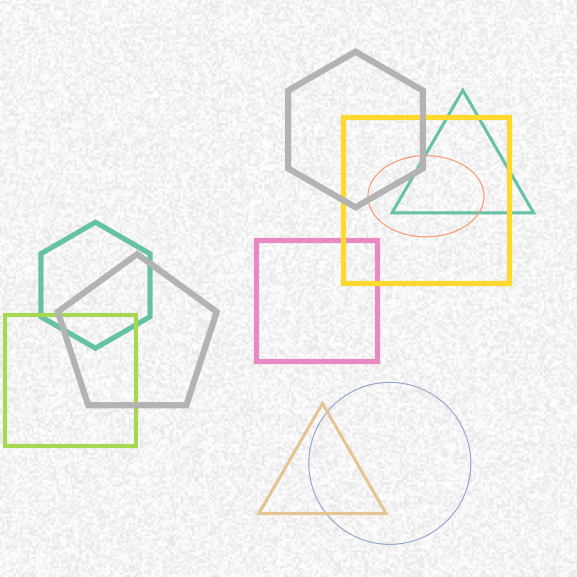[{"shape": "triangle", "thickness": 1.5, "radius": 0.71, "center": [0.801, 0.701]}, {"shape": "hexagon", "thickness": 2.5, "radius": 0.55, "center": [0.165, 0.505]}, {"shape": "oval", "thickness": 0.5, "radius": 0.5, "center": [0.738, 0.659]}, {"shape": "circle", "thickness": 0.5, "radius": 0.7, "center": [0.675, 0.197]}, {"shape": "square", "thickness": 2.5, "radius": 0.52, "center": [0.549, 0.479]}, {"shape": "square", "thickness": 2, "radius": 0.57, "center": [0.121, 0.34]}, {"shape": "square", "thickness": 2.5, "radius": 0.72, "center": [0.738, 0.653]}, {"shape": "triangle", "thickness": 1.5, "radius": 0.64, "center": [0.558, 0.174]}, {"shape": "pentagon", "thickness": 3, "radius": 0.72, "center": [0.238, 0.414]}, {"shape": "hexagon", "thickness": 3, "radius": 0.67, "center": [0.616, 0.775]}]